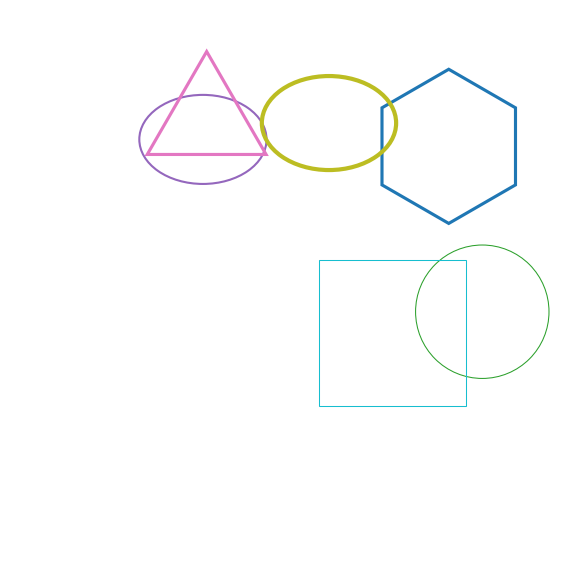[{"shape": "hexagon", "thickness": 1.5, "radius": 0.67, "center": [0.777, 0.746]}, {"shape": "circle", "thickness": 0.5, "radius": 0.58, "center": [0.835, 0.459]}, {"shape": "oval", "thickness": 1, "radius": 0.55, "center": [0.351, 0.758]}, {"shape": "triangle", "thickness": 1.5, "radius": 0.59, "center": [0.358, 0.791]}, {"shape": "oval", "thickness": 2, "radius": 0.58, "center": [0.57, 0.786]}, {"shape": "square", "thickness": 0.5, "radius": 0.64, "center": [0.68, 0.423]}]